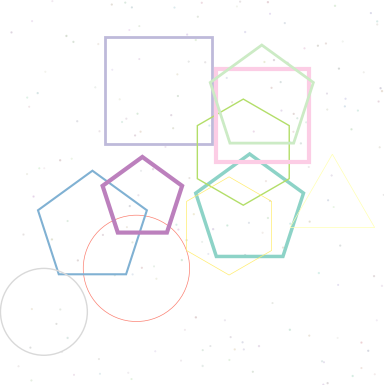[{"shape": "pentagon", "thickness": 2.5, "radius": 0.74, "center": [0.648, 0.453]}, {"shape": "triangle", "thickness": 0.5, "radius": 0.63, "center": [0.863, 0.472]}, {"shape": "square", "thickness": 2, "radius": 0.69, "center": [0.411, 0.765]}, {"shape": "circle", "thickness": 0.5, "radius": 0.69, "center": [0.354, 0.303]}, {"shape": "pentagon", "thickness": 1.5, "radius": 0.74, "center": [0.24, 0.408]}, {"shape": "hexagon", "thickness": 1, "radius": 0.69, "center": [0.632, 0.605]}, {"shape": "square", "thickness": 3, "radius": 0.6, "center": [0.681, 0.701]}, {"shape": "circle", "thickness": 1, "radius": 0.56, "center": [0.114, 0.19]}, {"shape": "pentagon", "thickness": 3, "radius": 0.54, "center": [0.37, 0.484]}, {"shape": "pentagon", "thickness": 2, "radius": 0.7, "center": [0.68, 0.742]}, {"shape": "hexagon", "thickness": 0.5, "radius": 0.64, "center": [0.595, 0.413]}]